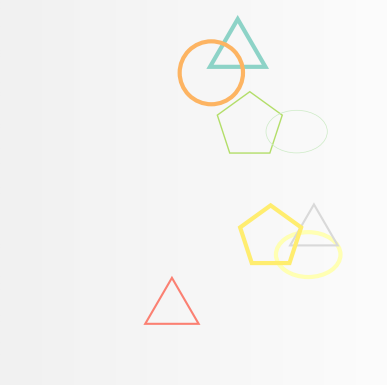[{"shape": "triangle", "thickness": 3, "radius": 0.41, "center": [0.613, 0.868]}, {"shape": "oval", "thickness": 3, "radius": 0.42, "center": [0.795, 0.339]}, {"shape": "triangle", "thickness": 1.5, "radius": 0.4, "center": [0.444, 0.199]}, {"shape": "circle", "thickness": 3, "radius": 0.41, "center": [0.545, 0.811]}, {"shape": "pentagon", "thickness": 1, "radius": 0.44, "center": [0.645, 0.674]}, {"shape": "triangle", "thickness": 1.5, "radius": 0.35, "center": [0.81, 0.398]}, {"shape": "oval", "thickness": 0.5, "radius": 0.4, "center": [0.766, 0.658]}, {"shape": "pentagon", "thickness": 3, "radius": 0.41, "center": [0.698, 0.384]}]